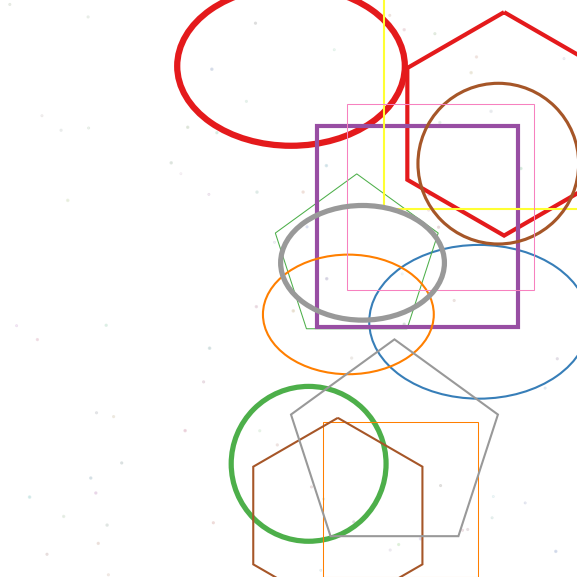[{"shape": "oval", "thickness": 3, "radius": 0.99, "center": [0.504, 0.885]}, {"shape": "hexagon", "thickness": 2, "radius": 0.97, "center": [0.873, 0.785]}, {"shape": "oval", "thickness": 1, "radius": 0.95, "center": [0.83, 0.442]}, {"shape": "circle", "thickness": 2.5, "radius": 0.67, "center": [0.534, 0.196]}, {"shape": "pentagon", "thickness": 0.5, "radius": 0.74, "center": [0.618, 0.55]}, {"shape": "square", "thickness": 2, "radius": 0.87, "center": [0.723, 0.607]}, {"shape": "square", "thickness": 0.5, "radius": 0.67, "center": [0.693, 0.134]}, {"shape": "oval", "thickness": 1, "radius": 0.74, "center": [0.603, 0.455]}, {"shape": "square", "thickness": 1, "radius": 0.92, "center": [0.849, 0.821]}, {"shape": "circle", "thickness": 1.5, "radius": 0.7, "center": [0.863, 0.716]}, {"shape": "hexagon", "thickness": 1, "radius": 0.85, "center": [0.585, 0.106]}, {"shape": "square", "thickness": 0.5, "radius": 0.81, "center": [0.763, 0.658]}, {"shape": "oval", "thickness": 2.5, "radius": 0.71, "center": [0.628, 0.544]}, {"shape": "pentagon", "thickness": 1, "radius": 0.94, "center": [0.683, 0.223]}]